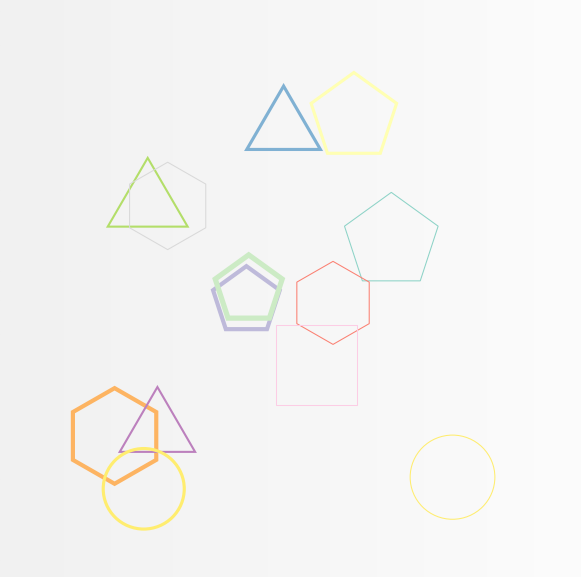[{"shape": "pentagon", "thickness": 0.5, "radius": 0.42, "center": [0.673, 0.581]}, {"shape": "pentagon", "thickness": 1.5, "radius": 0.39, "center": [0.609, 0.796]}, {"shape": "pentagon", "thickness": 2, "radius": 0.3, "center": [0.424, 0.478]}, {"shape": "hexagon", "thickness": 0.5, "radius": 0.36, "center": [0.573, 0.475]}, {"shape": "triangle", "thickness": 1.5, "radius": 0.37, "center": [0.488, 0.777]}, {"shape": "hexagon", "thickness": 2, "radius": 0.41, "center": [0.197, 0.244]}, {"shape": "triangle", "thickness": 1, "radius": 0.4, "center": [0.254, 0.646]}, {"shape": "square", "thickness": 0.5, "radius": 0.35, "center": [0.545, 0.367]}, {"shape": "hexagon", "thickness": 0.5, "radius": 0.38, "center": [0.288, 0.643]}, {"shape": "triangle", "thickness": 1, "radius": 0.37, "center": [0.271, 0.254]}, {"shape": "pentagon", "thickness": 2.5, "radius": 0.3, "center": [0.428, 0.497]}, {"shape": "circle", "thickness": 0.5, "radius": 0.36, "center": [0.779, 0.173]}, {"shape": "circle", "thickness": 1.5, "radius": 0.35, "center": [0.247, 0.153]}]